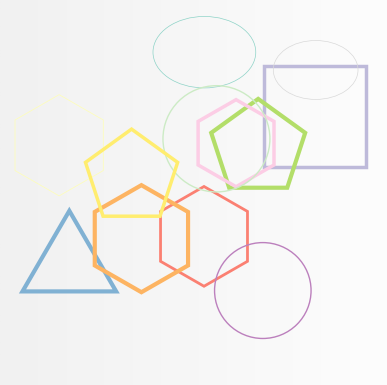[{"shape": "oval", "thickness": 0.5, "radius": 0.66, "center": [0.527, 0.864]}, {"shape": "hexagon", "thickness": 0.5, "radius": 0.66, "center": [0.153, 0.623]}, {"shape": "square", "thickness": 2.5, "radius": 0.66, "center": [0.812, 0.697]}, {"shape": "hexagon", "thickness": 2, "radius": 0.65, "center": [0.526, 0.386]}, {"shape": "triangle", "thickness": 3, "radius": 0.7, "center": [0.179, 0.313]}, {"shape": "hexagon", "thickness": 3, "radius": 0.7, "center": [0.365, 0.38]}, {"shape": "pentagon", "thickness": 3, "radius": 0.64, "center": [0.666, 0.616]}, {"shape": "hexagon", "thickness": 2.5, "radius": 0.57, "center": [0.609, 0.628]}, {"shape": "oval", "thickness": 0.5, "radius": 0.55, "center": [0.815, 0.818]}, {"shape": "circle", "thickness": 1, "radius": 0.62, "center": [0.678, 0.245]}, {"shape": "circle", "thickness": 1, "radius": 0.69, "center": [0.559, 0.639]}, {"shape": "pentagon", "thickness": 2.5, "radius": 0.63, "center": [0.339, 0.54]}]